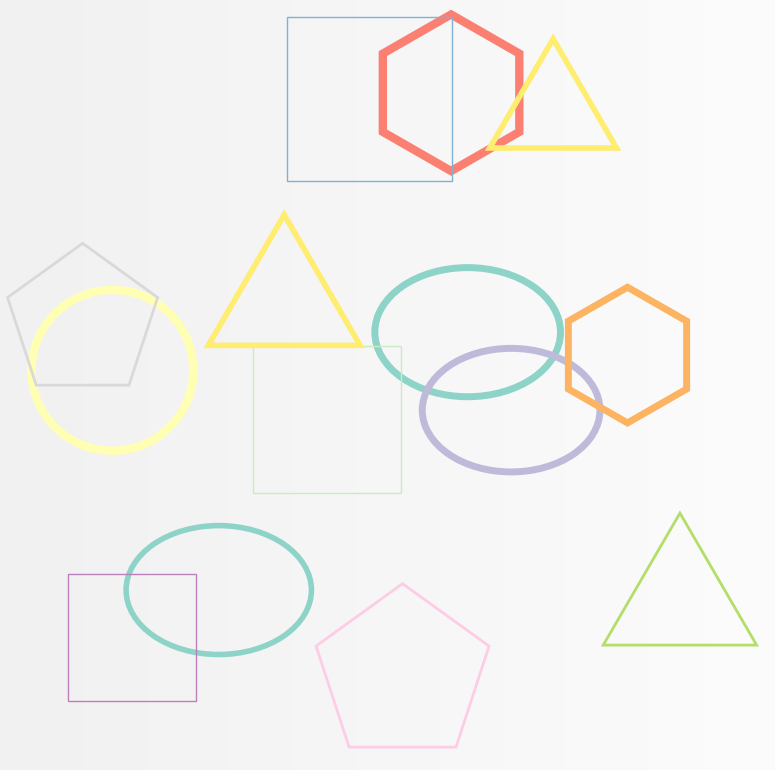[{"shape": "oval", "thickness": 2, "radius": 0.6, "center": [0.282, 0.234]}, {"shape": "oval", "thickness": 2.5, "radius": 0.6, "center": [0.603, 0.569]}, {"shape": "circle", "thickness": 3, "radius": 0.52, "center": [0.145, 0.519]}, {"shape": "oval", "thickness": 2.5, "radius": 0.57, "center": [0.659, 0.467]}, {"shape": "hexagon", "thickness": 3, "radius": 0.51, "center": [0.582, 0.88]}, {"shape": "square", "thickness": 0.5, "radius": 0.53, "center": [0.477, 0.871]}, {"shape": "hexagon", "thickness": 2.5, "radius": 0.44, "center": [0.81, 0.539]}, {"shape": "triangle", "thickness": 1, "radius": 0.57, "center": [0.877, 0.219]}, {"shape": "pentagon", "thickness": 1, "radius": 0.59, "center": [0.519, 0.125]}, {"shape": "pentagon", "thickness": 1, "radius": 0.51, "center": [0.107, 0.582]}, {"shape": "square", "thickness": 0.5, "radius": 0.41, "center": [0.17, 0.172]}, {"shape": "square", "thickness": 0.5, "radius": 0.48, "center": [0.422, 0.455]}, {"shape": "triangle", "thickness": 2, "radius": 0.57, "center": [0.367, 0.608]}, {"shape": "triangle", "thickness": 2, "radius": 0.47, "center": [0.714, 0.855]}]